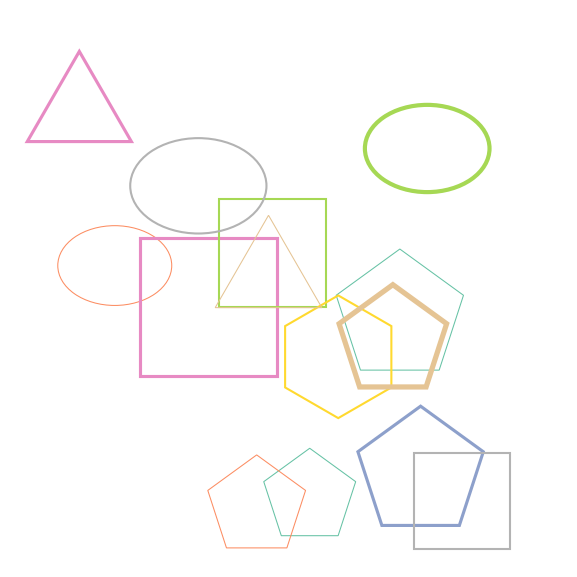[{"shape": "pentagon", "thickness": 0.5, "radius": 0.42, "center": [0.536, 0.139]}, {"shape": "pentagon", "thickness": 0.5, "radius": 0.58, "center": [0.692, 0.452]}, {"shape": "oval", "thickness": 0.5, "radius": 0.49, "center": [0.199, 0.539]}, {"shape": "pentagon", "thickness": 0.5, "radius": 0.45, "center": [0.444, 0.122]}, {"shape": "pentagon", "thickness": 1.5, "radius": 0.57, "center": [0.728, 0.182]}, {"shape": "triangle", "thickness": 1.5, "radius": 0.52, "center": [0.137, 0.806]}, {"shape": "square", "thickness": 1.5, "radius": 0.59, "center": [0.361, 0.467]}, {"shape": "square", "thickness": 1, "radius": 0.47, "center": [0.472, 0.561]}, {"shape": "oval", "thickness": 2, "radius": 0.54, "center": [0.74, 0.742]}, {"shape": "hexagon", "thickness": 1, "radius": 0.53, "center": [0.586, 0.381]}, {"shape": "pentagon", "thickness": 2.5, "radius": 0.49, "center": [0.68, 0.408]}, {"shape": "triangle", "thickness": 0.5, "radius": 0.53, "center": [0.465, 0.52]}, {"shape": "square", "thickness": 1, "radius": 0.41, "center": [0.8, 0.132]}, {"shape": "oval", "thickness": 1, "radius": 0.59, "center": [0.343, 0.677]}]